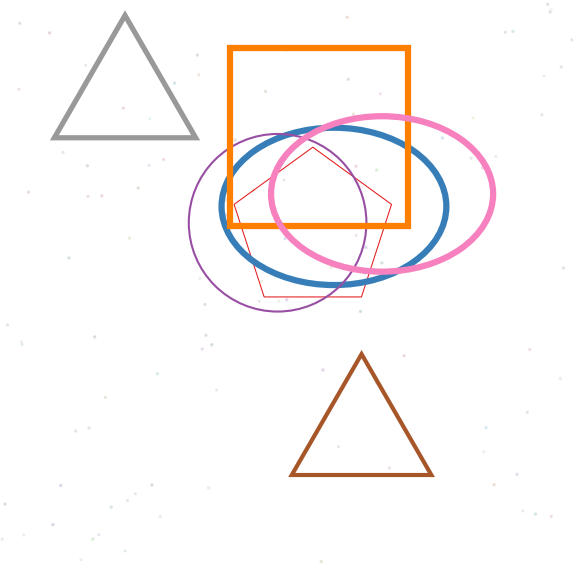[{"shape": "pentagon", "thickness": 0.5, "radius": 0.72, "center": [0.542, 0.601]}, {"shape": "oval", "thickness": 3, "radius": 0.97, "center": [0.578, 0.642]}, {"shape": "circle", "thickness": 1, "radius": 0.77, "center": [0.481, 0.613]}, {"shape": "square", "thickness": 3, "radius": 0.77, "center": [0.553, 0.763]}, {"shape": "triangle", "thickness": 2, "radius": 0.7, "center": [0.626, 0.246]}, {"shape": "oval", "thickness": 3, "radius": 0.96, "center": [0.662, 0.663]}, {"shape": "triangle", "thickness": 2.5, "radius": 0.71, "center": [0.216, 0.831]}]